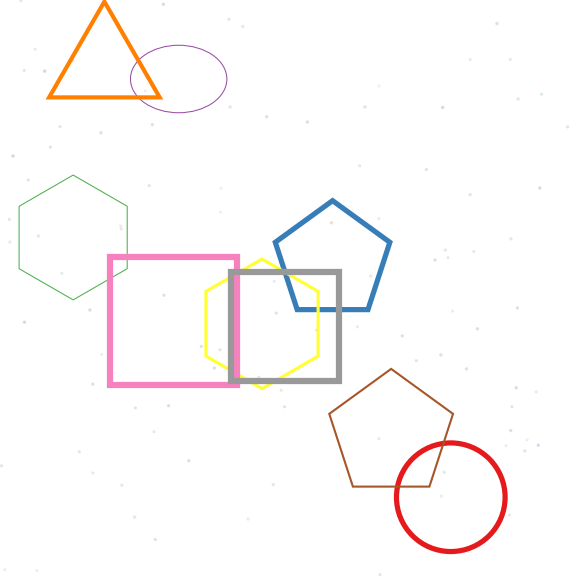[{"shape": "circle", "thickness": 2.5, "radius": 0.47, "center": [0.781, 0.138]}, {"shape": "pentagon", "thickness": 2.5, "radius": 0.52, "center": [0.576, 0.547]}, {"shape": "hexagon", "thickness": 0.5, "radius": 0.54, "center": [0.127, 0.588]}, {"shape": "oval", "thickness": 0.5, "radius": 0.42, "center": [0.309, 0.862]}, {"shape": "triangle", "thickness": 2, "radius": 0.55, "center": [0.181, 0.886]}, {"shape": "hexagon", "thickness": 1.5, "radius": 0.56, "center": [0.454, 0.438]}, {"shape": "pentagon", "thickness": 1, "radius": 0.56, "center": [0.677, 0.248]}, {"shape": "square", "thickness": 3, "radius": 0.55, "center": [0.3, 0.443]}, {"shape": "square", "thickness": 3, "radius": 0.47, "center": [0.494, 0.434]}]